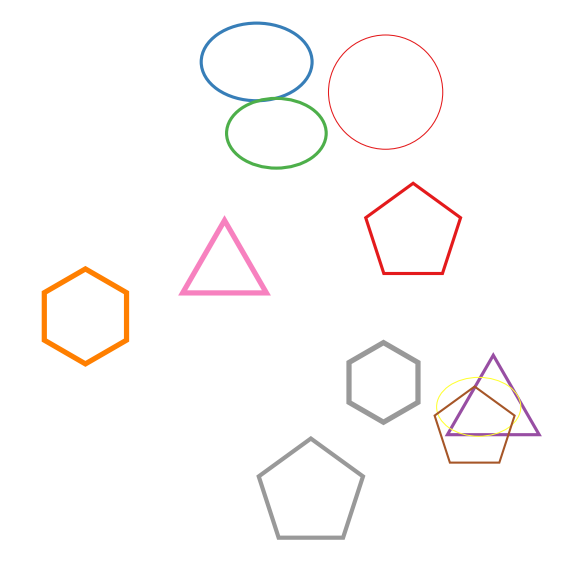[{"shape": "circle", "thickness": 0.5, "radius": 0.49, "center": [0.668, 0.84]}, {"shape": "pentagon", "thickness": 1.5, "radius": 0.43, "center": [0.715, 0.595]}, {"shape": "oval", "thickness": 1.5, "radius": 0.48, "center": [0.444, 0.892]}, {"shape": "oval", "thickness": 1.5, "radius": 0.43, "center": [0.479, 0.768]}, {"shape": "triangle", "thickness": 1.5, "radius": 0.46, "center": [0.854, 0.292]}, {"shape": "hexagon", "thickness": 2.5, "radius": 0.41, "center": [0.148, 0.451]}, {"shape": "oval", "thickness": 0.5, "radius": 0.36, "center": [0.829, 0.295]}, {"shape": "pentagon", "thickness": 1, "radius": 0.36, "center": [0.822, 0.257]}, {"shape": "triangle", "thickness": 2.5, "radius": 0.42, "center": [0.389, 0.534]}, {"shape": "hexagon", "thickness": 2.5, "radius": 0.34, "center": [0.664, 0.337]}, {"shape": "pentagon", "thickness": 2, "radius": 0.47, "center": [0.538, 0.145]}]